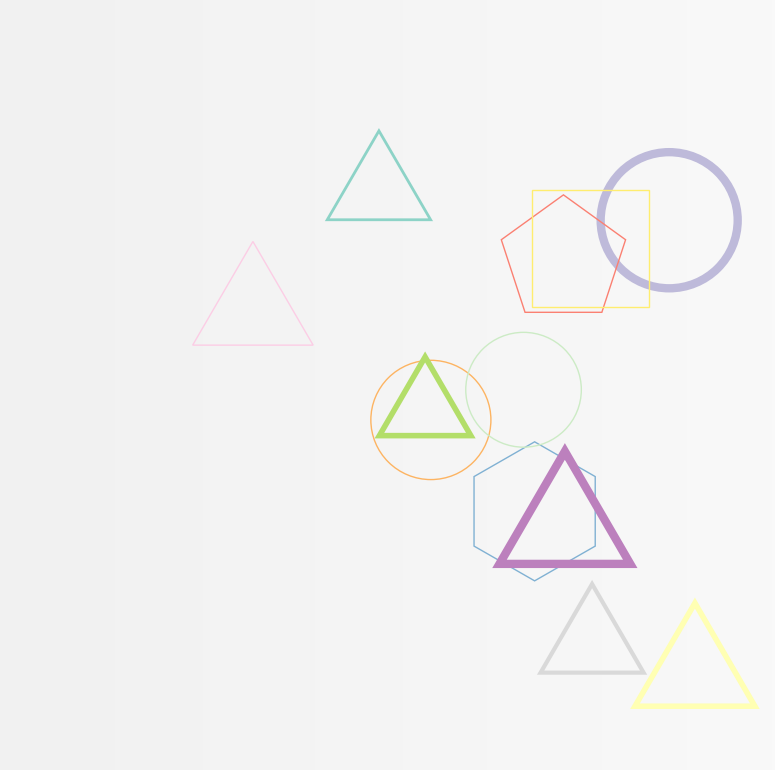[{"shape": "triangle", "thickness": 1, "radius": 0.38, "center": [0.489, 0.753]}, {"shape": "triangle", "thickness": 2, "radius": 0.45, "center": [0.897, 0.127]}, {"shape": "circle", "thickness": 3, "radius": 0.44, "center": [0.863, 0.714]}, {"shape": "pentagon", "thickness": 0.5, "radius": 0.42, "center": [0.727, 0.663]}, {"shape": "hexagon", "thickness": 0.5, "radius": 0.45, "center": [0.69, 0.336]}, {"shape": "circle", "thickness": 0.5, "radius": 0.39, "center": [0.556, 0.455]}, {"shape": "triangle", "thickness": 2, "radius": 0.34, "center": [0.549, 0.468]}, {"shape": "triangle", "thickness": 0.5, "radius": 0.45, "center": [0.326, 0.597]}, {"shape": "triangle", "thickness": 1.5, "radius": 0.38, "center": [0.764, 0.165]}, {"shape": "triangle", "thickness": 3, "radius": 0.49, "center": [0.729, 0.316]}, {"shape": "circle", "thickness": 0.5, "radius": 0.37, "center": [0.676, 0.494]}, {"shape": "square", "thickness": 0.5, "radius": 0.38, "center": [0.762, 0.678]}]